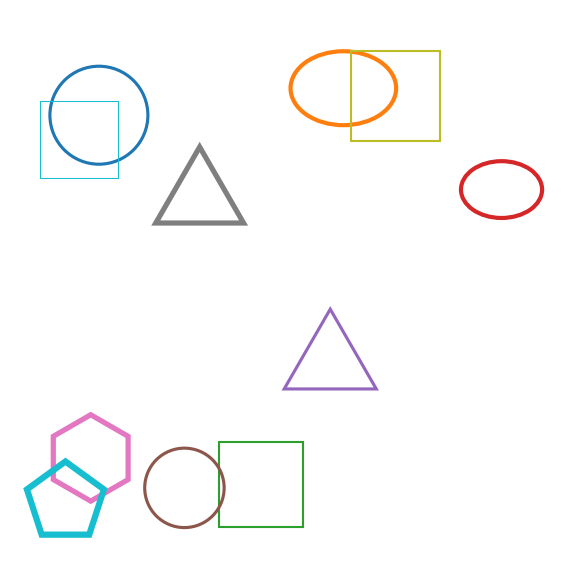[{"shape": "circle", "thickness": 1.5, "radius": 0.42, "center": [0.171, 0.8]}, {"shape": "oval", "thickness": 2, "radius": 0.46, "center": [0.595, 0.846]}, {"shape": "square", "thickness": 1, "radius": 0.37, "center": [0.452, 0.16]}, {"shape": "oval", "thickness": 2, "radius": 0.35, "center": [0.868, 0.671]}, {"shape": "triangle", "thickness": 1.5, "radius": 0.46, "center": [0.572, 0.372]}, {"shape": "circle", "thickness": 1.5, "radius": 0.34, "center": [0.319, 0.154]}, {"shape": "hexagon", "thickness": 2.5, "radius": 0.37, "center": [0.157, 0.206]}, {"shape": "triangle", "thickness": 2.5, "radius": 0.44, "center": [0.346, 0.657]}, {"shape": "square", "thickness": 1, "radius": 0.39, "center": [0.685, 0.833]}, {"shape": "pentagon", "thickness": 3, "radius": 0.35, "center": [0.113, 0.13]}, {"shape": "square", "thickness": 0.5, "radius": 0.34, "center": [0.137, 0.757]}]